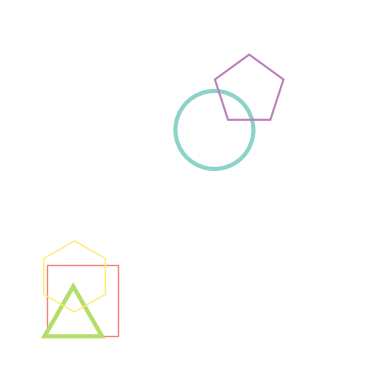[{"shape": "circle", "thickness": 3, "radius": 0.51, "center": [0.557, 0.662]}, {"shape": "square", "thickness": 1, "radius": 0.46, "center": [0.215, 0.22]}, {"shape": "triangle", "thickness": 3, "radius": 0.43, "center": [0.19, 0.17]}, {"shape": "pentagon", "thickness": 1.5, "radius": 0.47, "center": [0.647, 0.765]}, {"shape": "hexagon", "thickness": 1, "radius": 0.46, "center": [0.194, 0.282]}]